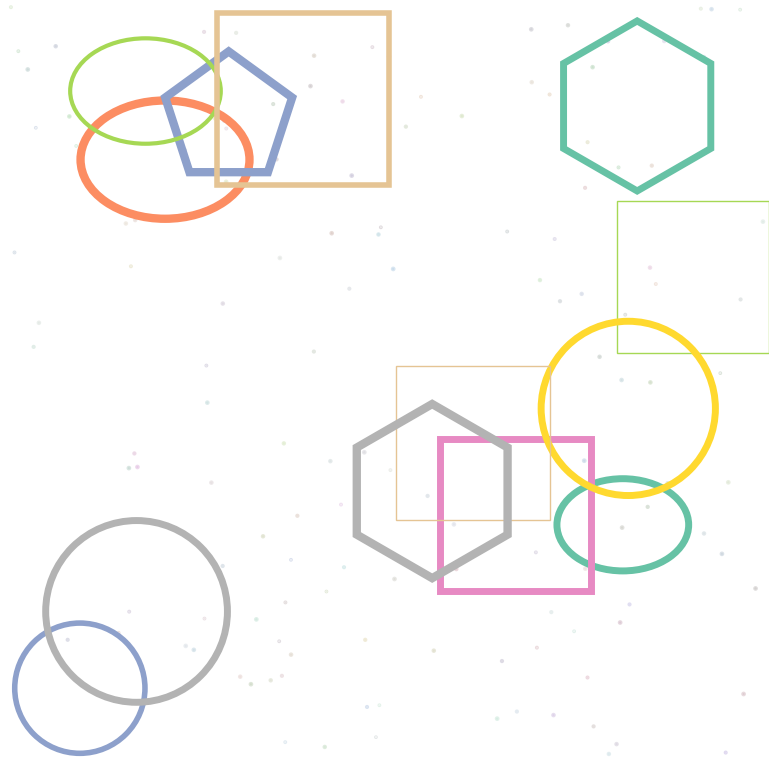[{"shape": "oval", "thickness": 2.5, "radius": 0.43, "center": [0.809, 0.318]}, {"shape": "hexagon", "thickness": 2.5, "radius": 0.55, "center": [0.828, 0.862]}, {"shape": "oval", "thickness": 3, "radius": 0.55, "center": [0.214, 0.793]}, {"shape": "circle", "thickness": 2, "radius": 0.42, "center": [0.104, 0.106]}, {"shape": "pentagon", "thickness": 3, "radius": 0.43, "center": [0.297, 0.847]}, {"shape": "square", "thickness": 2.5, "radius": 0.49, "center": [0.67, 0.331]}, {"shape": "oval", "thickness": 1.5, "radius": 0.49, "center": [0.189, 0.882]}, {"shape": "square", "thickness": 0.5, "radius": 0.49, "center": [0.9, 0.64]}, {"shape": "circle", "thickness": 2.5, "radius": 0.57, "center": [0.816, 0.47]}, {"shape": "square", "thickness": 0.5, "radius": 0.5, "center": [0.614, 0.425]}, {"shape": "square", "thickness": 2, "radius": 0.56, "center": [0.393, 0.872]}, {"shape": "circle", "thickness": 2.5, "radius": 0.59, "center": [0.177, 0.206]}, {"shape": "hexagon", "thickness": 3, "radius": 0.57, "center": [0.561, 0.362]}]